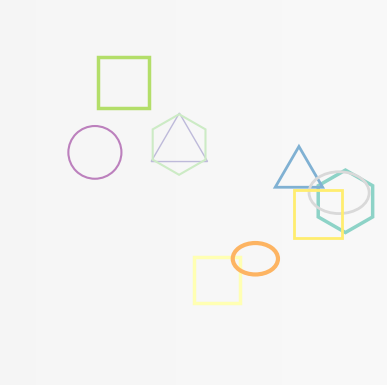[{"shape": "hexagon", "thickness": 2.5, "radius": 0.41, "center": [0.891, 0.477]}, {"shape": "square", "thickness": 2.5, "radius": 0.3, "center": [0.56, 0.272]}, {"shape": "triangle", "thickness": 1, "radius": 0.42, "center": [0.463, 0.622]}, {"shape": "triangle", "thickness": 2, "radius": 0.35, "center": [0.771, 0.549]}, {"shape": "oval", "thickness": 3, "radius": 0.29, "center": [0.659, 0.328]}, {"shape": "square", "thickness": 2.5, "radius": 0.33, "center": [0.319, 0.786]}, {"shape": "oval", "thickness": 2, "radius": 0.39, "center": [0.875, 0.5]}, {"shape": "circle", "thickness": 1.5, "radius": 0.34, "center": [0.245, 0.604]}, {"shape": "hexagon", "thickness": 1.5, "radius": 0.39, "center": [0.462, 0.625]}, {"shape": "square", "thickness": 2, "radius": 0.31, "center": [0.821, 0.444]}]